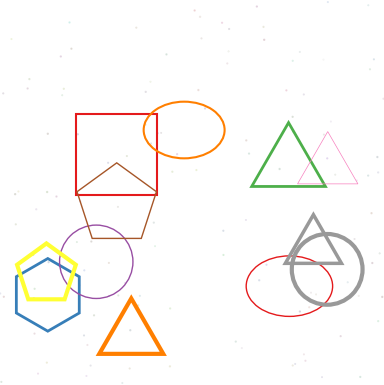[{"shape": "oval", "thickness": 1, "radius": 0.56, "center": [0.752, 0.257]}, {"shape": "square", "thickness": 1.5, "radius": 0.53, "center": [0.302, 0.599]}, {"shape": "hexagon", "thickness": 2, "radius": 0.47, "center": [0.124, 0.234]}, {"shape": "triangle", "thickness": 2, "radius": 0.55, "center": [0.749, 0.571]}, {"shape": "circle", "thickness": 1, "radius": 0.48, "center": [0.25, 0.32]}, {"shape": "triangle", "thickness": 3, "radius": 0.48, "center": [0.341, 0.129]}, {"shape": "oval", "thickness": 1.5, "radius": 0.53, "center": [0.478, 0.662]}, {"shape": "pentagon", "thickness": 3, "radius": 0.4, "center": [0.121, 0.287]}, {"shape": "pentagon", "thickness": 1, "radius": 0.54, "center": [0.303, 0.468]}, {"shape": "triangle", "thickness": 0.5, "radius": 0.45, "center": [0.851, 0.568]}, {"shape": "triangle", "thickness": 2.5, "radius": 0.42, "center": [0.814, 0.358]}, {"shape": "circle", "thickness": 3, "radius": 0.46, "center": [0.85, 0.3]}]